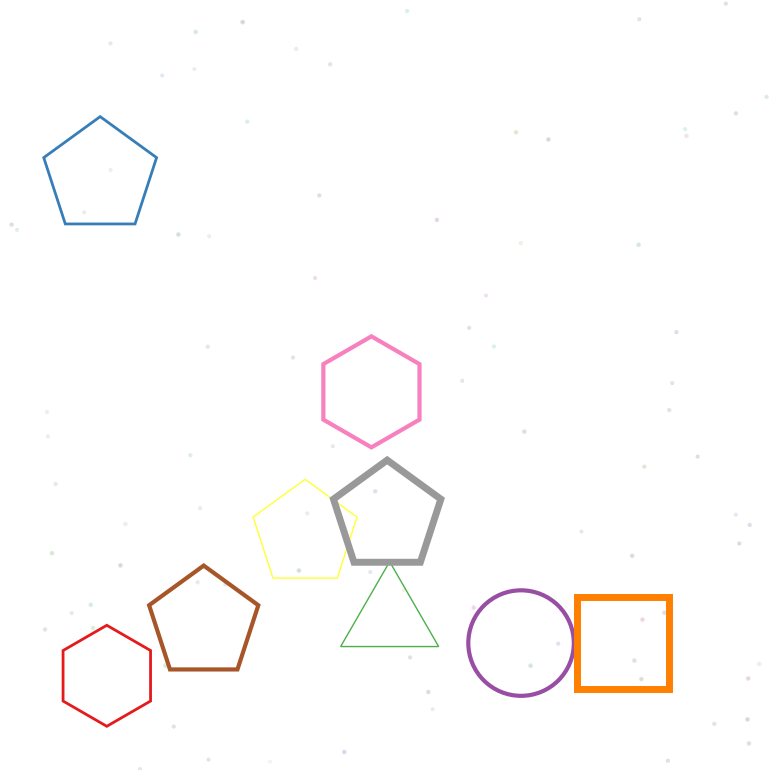[{"shape": "hexagon", "thickness": 1, "radius": 0.33, "center": [0.139, 0.122]}, {"shape": "pentagon", "thickness": 1, "radius": 0.39, "center": [0.13, 0.771]}, {"shape": "triangle", "thickness": 0.5, "radius": 0.37, "center": [0.506, 0.197]}, {"shape": "circle", "thickness": 1.5, "radius": 0.34, "center": [0.677, 0.165]}, {"shape": "square", "thickness": 2.5, "radius": 0.3, "center": [0.809, 0.165]}, {"shape": "pentagon", "thickness": 0.5, "radius": 0.35, "center": [0.396, 0.307]}, {"shape": "pentagon", "thickness": 1.5, "radius": 0.37, "center": [0.265, 0.191]}, {"shape": "hexagon", "thickness": 1.5, "radius": 0.36, "center": [0.482, 0.491]}, {"shape": "pentagon", "thickness": 2.5, "radius": 0.37, "center": [0.503, 0.329]}]